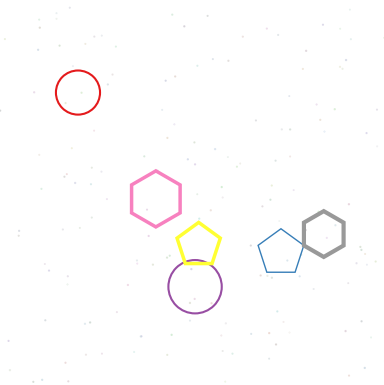[{"shape": "circle", "thickness": 1.5, "radius": 0.29, "center": [0.203, 0.76]}, {"shape": "pentagon", "thickness": 1, "radius": 0.31, "center": [0.73, 0.343]}, {"shape": "circle", "thickness": 1.5, "radius": 0.35, "center": [0.507, 0.255]}, {"shape": "pentagon", "thickness": 2.5, "radius": 0.3, "center": [0.516, 0.363]}, {"shape": "hexagon", "thickness": 2.5, "radius": 0.36, "center": [0.405, 0.483]}, {"shape": "hexagon", "thickness": 3, "radius": 0.3, "center": [0.841, 0.392]}]